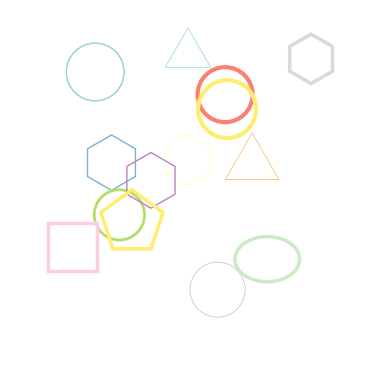[{"shape": "circle", "thickness": 1, "radius": 0.37, "center": [0.247, 0.813]}, {"shape": "triangle", "thickness": 0.5, "radius": 0.34, "center": [0.488, 0.859]}, {"shape": "hexagon", "thickness": 0.5, "radius": 0.34, "center": [0.488, 0.584]}, {"shape": "circle", "thickness": 0.5, "radius": 0.36, "center": [0.565, 0.248]}, {"shape": "circle", "thickness": 3, "radius": 0.36, "center": [0.585, 0.754]}, {"shape": "hexagon", "thickness": 1, "radius": 0.36, "center": [0.29, 0.578]}, {"shape": "triangle", "thickness": 0.5, "radius": 0.4, "center": [0.655, 0.574]}, {"shape": "circle", "thickness": 2, "radius": 0.33, "center": [0.31, 0.442]}, {"shape": "square", "thickness": 2.5, "radius": 0.31, "center": [0.188, 0.358]}, {"shape": "hexagon", "thickness": 2.5, "radius": 0.32, "center": [0.808, 0.847]}, {"shape": "hexagon", "thickness": 1, "radius": 0.36, "center": [0.392, 0.532]}, {"shape": "oval", "thickness": 2.5, "radius": 0.42, "center": [0.694, 0.327]}, {"shape": "circle", "thickness": 3, "radius": 0.38, "center": [0.59, 0.717]}, {"shape": "pentagon", "thickness": 2.5, "radius": 0.42, "center": [0.343, 0.422]}]